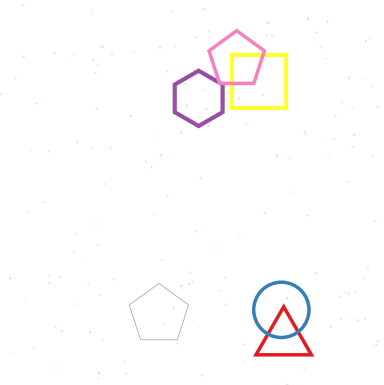[{"shape": "triangle", "thickness": 2.5, "radius": 0.42, "center": [0.737, 0.12]}, {"shape": "circle", "thickness": 2.5, "radius": 0.36, "center": [0.731, 0.195]}, {"shape": "hexagon", "thickness": 3, "radius": 0.36, "center": [0.516, 0.744]}, {"shape": "square", "thickness": 3, "radius": 0.35, "center": [0.673, 0.788]}, {"shape": "pentagon", "thickness": 2.5, "radius": 0.38, "center": [0.615, 0.845]}, {"shape": "pentagon", "thickness": 0.5, "radius": 0.41, "center": [0.413, 0.183]}]